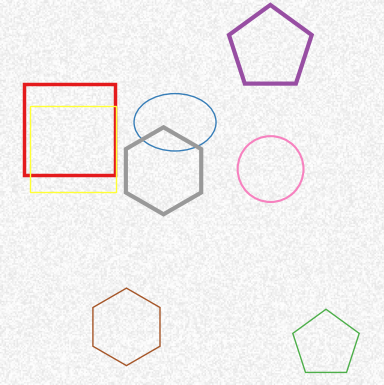[{"shape": "square", "thickness": 2.5, "radius": 0.59, "center": [0.181, 0.663]}, {"shape": "oval", "thickness": 1, "radius": 0.53, "center": [0.455, 0.682]}, {"shape": "pentagon", "thickness": 1, "radius": 0.45, "center": [0.847, 0.106]}, {"shape": "pentagon", "thickness": 3, "radius": 0.56, "center": [0.702, 0.874]}, {"shape": "square", "thickness": 1, "radius": 0.56, "center": [0.19, 0.613]}, {"shape": "hexagon", "thickness": 1, "radius": 0.5, "center": [0.328, 0.151]}, {"shape": "circle", "thickness": 1.5, "radius": 0.43, "center": [0.703, 0.561]}, {"shape": "hexagon", "thickness": 3, "radius": 0.56, "center": [0.425, 0.556]}]